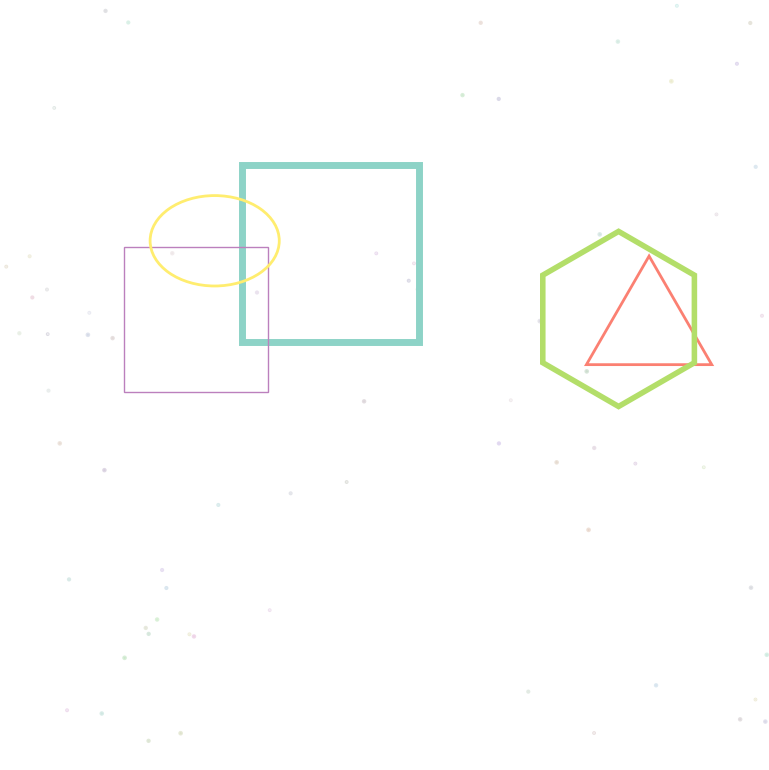[{"shape": "square", "thickness": 2.5, "radius": 0.58, "center": [0.429, 0.671]}, {"shape": "triangle", "thickness": 1, "radius": 0.47, "center": [0.843, 0.573]}, {"shape": "hexagon", "thickness": 2, "radius": 0.57, "center": [0.803, 0.586]}, {"shape": "square", "thickness": 0.5, "radius": 0.47, "center": [0.255, 0.585]}, {"shape": "oval", "thickness": 1, "radius": 0.42, "center": [0.279, 0.687]}]